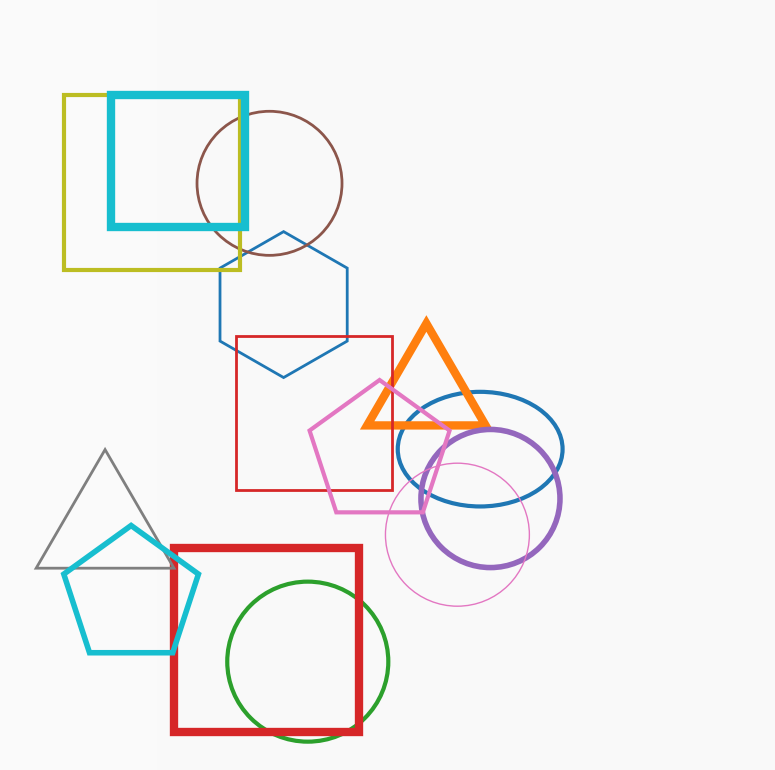[{"shape": "oval", "thickness": 1.5, "radius": 0.53, "center": [0.62, 0.417]}, {"shape": "hexagon", "thickness": 1, "radius": 0.47, "center": [0.366, 0.604]}, {"shape": "triangle", "thickness": 3, "radius": 0.44, "center": [0.55, 0.492]}, {"shape": "circle", "thickness": 1.5, "radius": 0.52, "center": [0.397, 0.141]}, {"shape": "square", "thickness": 1, "radius": 0.5, "center": [0.405, 0.464]}, {"shape": "square", "thickness": 3, "radius": 0.6, "center": [0.343, 0.169]}, {"shape": "circle", "thickness": 2, "radius": 0.45, "center": [0.633, 0.353]}, {"shape": "circle", "thickness": 1, "radius": 0.47, "center": [0.348, 0.762]}, {"shape": "circle", "thickness": 0.5, "radius": 0.46, "center": [0.59, 0.306]}, {"shape": "pentagon", "thickness": 1.5, "radius": 0.48, "center": [0.49, 0.411]}, {"shape": "triangle", "thickness": 1, "radius": 0.51, "center": [0.136, 0.313]}, {"shape": "square", "thickness": 1.5, "radius": 0.57, "center": [0.196, 0.763]}, {"shape": "pentagon", "thickness": 2, "radius": 0.46, "center": [0.169, 0.226]}, {"shape": "square", "thickness": 3, "radius": 0.43, "center": [0.23, 0.791]}]